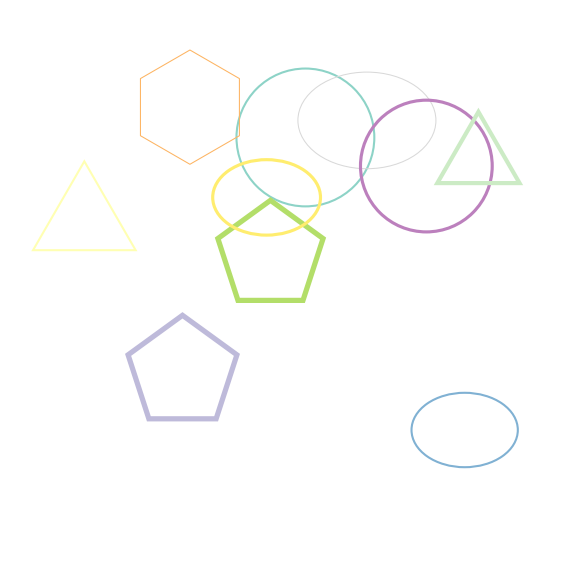[{"shape": "circle", "thickness": 1, "radius": 0.6, "center": [0.529, 0.761]}, {"shape": "triangle", "thickness": 1, "radius": 0.51, "center": [0.146, 0.617]}, {"shape": "pentagon", "thickness": 2.5, "radius": 0.5, "center": [0.316, 0.354]}, {"shape": "oval", "thickness": 1, "radius": 0.46, "center": [0.805, 0.255]}, {"shape": "hexagon", "thickness": 0.5, "radius": 0.49, "center": [0.329, 0.814]}, {"shape": "pentagon", "thickness": 2.5, "radius": 0.48, "center": [0.468, 0.556]}, {"shape": "oval", "thickness": 0.5, "radius": 0.6, "center": [0.635, 0.791]}, {"shape": "circle", "thickness": 1.5, "radius": 0.57, "center": [0.738, 0.712]}, {"shape": "triangle", "thickness": 2, "radius": 0.41, "center": [0.828, 0.723]}, {"shape": "oval", "thickness": 1.5, "radius": 0.47, "center": [0.462, 0.657]}]